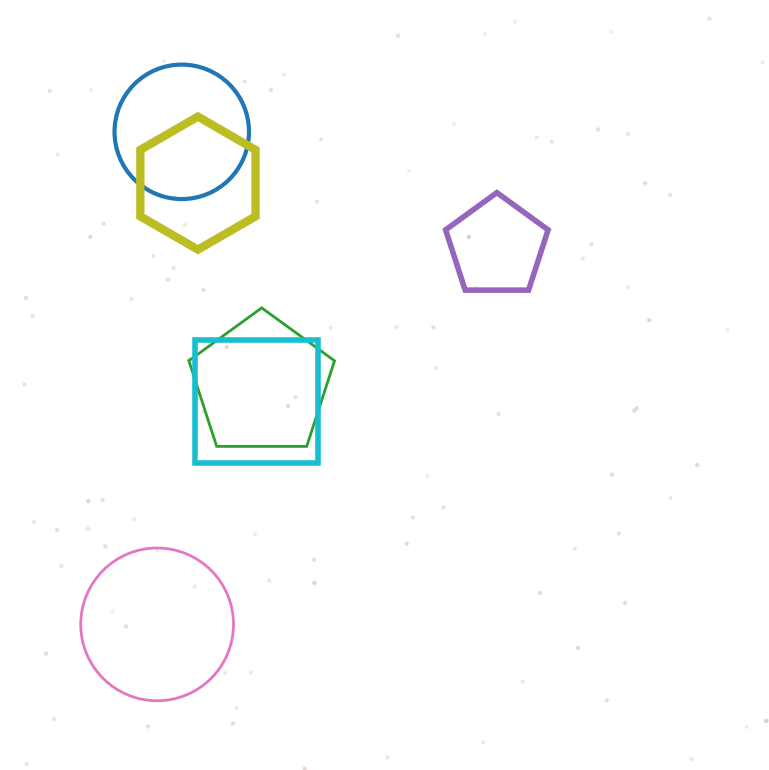[{"shape": "circle", "thickness": 1.5, "radius": 0.44, "center": [0.236, 0.829]}, {"shape": "pentagon", "thickness": 1, "radius": 0.5, "center": [0.34, 0.501]}, {"shape": "pentagon", "thickness": 2, "radius": 0.35, "center": [0.645, 0.68]}, {"shape": "circle", "thickness": 1, "radius": 0.5, "center": [0.204, 0.189]}, {"shape": "hexagon", "thickness": 3, "radius": 0.43, "center": [0.257, 0.762]}, {"shape": "square", "thickness": 2, "radius": 0.4, "center": [0.333, 0.479]}]